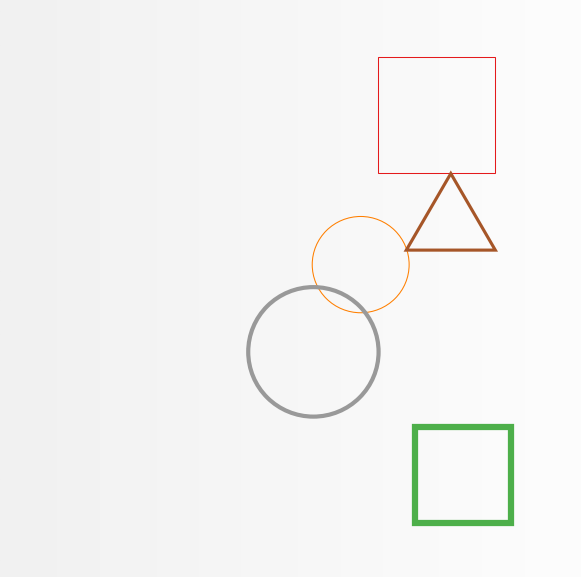[{"shape": "square", "thickness": 0.5, "radius": 0.5, "center": [0.75, 0.8]}, {"shape": "square", "thickness": 3, "radius": 0.41, "center": [0.797, 0.176]}, {"shape": "circle", "thickness": 0.5, "radius": 0.42, "center": [0.621, 0.541]}, {"shape": "triangle", "thickness": 1.5, "radius": 0.44, "center": [0.776, 0.61]}, {"shape": "circle", "thickness": 2, "radius": 0.56, "center": [0.539, 0.39]}]